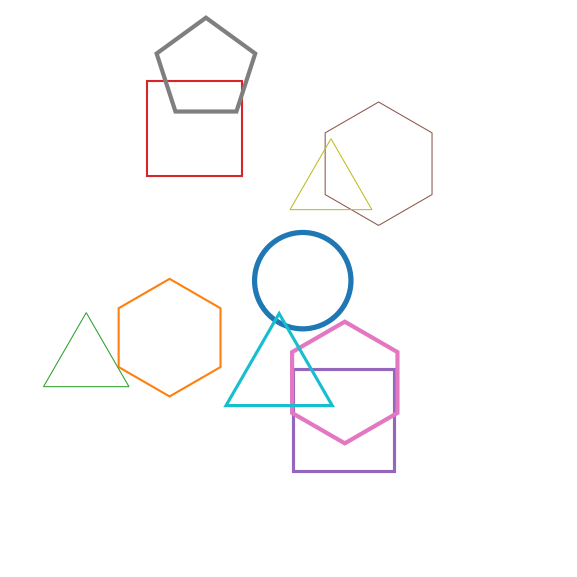[{"shape": "circle", "thickness": 2.5, "radius": 0.42, "center": [0.524, 0.513]}, {"shape": "hexagon", "thickness": 1, "radius": 0.51, "center": [0.294, 0.414]}, {"shape": "triangle", "thickness": 0.5, "radius": 0.43, "center": [0.149, 0.372]}, {"shape": "square", "thickness": 1, "radius": 0.41, "center": [0.337, 0.776]}, {"shape": "square", "thickness": 1.5, "radius": 0.44, "center": [0.595, 0.272]}, {"shape": "hexagon", "thickness": 0.5, "radius": 0.53, "center": [0.656, 0.716]}, {"shape": "hexagon", "thickness": 2, "radius": 0.53, "center": [0.597, 0.337]}, {"shape": "pentagon", "thickness": 2, "radius": 0.45, "center": [0.357, 0.879]}, {"shape": "triangle", "thickness": 0.5, "radius": 0.41, "center": [0.573, 0.677]}, {"shape": "triangle", "thickness": 1.5, "radius": 0.53, "center": [0.483, 0.35]}]